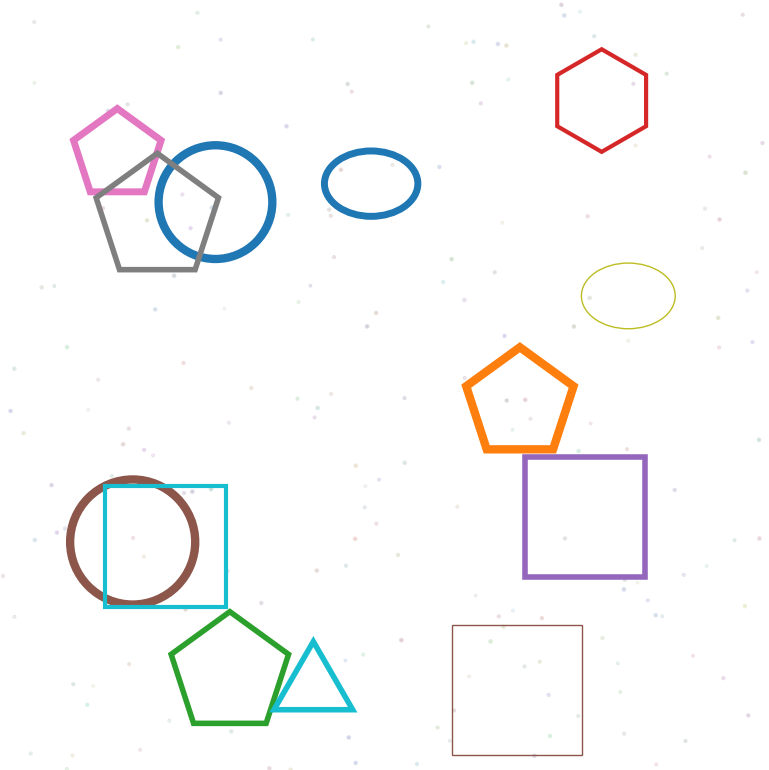[{"shape": "oval", "thickness": 2.5, "radius": 0.3, "center": [0.482, 0.761]}, {"shape": "circle", "thickness": 3, "radius": 0.37, "center": [0.28, 0.738]}, {"shape": "pentagon", "thickness": 3, "radius": 0.37, "center": [0.675, 0.476]}, {"shape": "pentagon", "thickness": 2, "radius": 0.4, "center": [0.299, 0.125]}, {"shape": "hexagon", "thickness": 1.5, "radius": 0.33, "center": [0.781, 0.869]}, {"shape": "square", "thickness": 2, "radius": 0.39, "center": [0.76, 0.329]}, {"shape": "circle", "thickness": 3, "radius": 0.41, "center": [0.172, 0.296]}, {"shape": "square", "thickness": 0.5, "radius": 0.42, "center": [0.671, 0.104]}, {"shape": "pentagon", "thickness": 2.5, "radius": 0.3, "center": [0.152, 0.799]}, {"shape": "pentagon", "thickness": 2, "radius": 0.42, "center": [0.204, 0.717]}, {"shape": "oval", "thickness": 0.5, "radius": 0.3, "center": [0.816, 0.616]}, {"shape": "square", "thickness": 1.5, "radius": 0.39, "center": [0.215, 0.29]}, {"shape": "triangle", "thickness": 2, "radius": 0.3, "center": [0.407, 0.108]}]